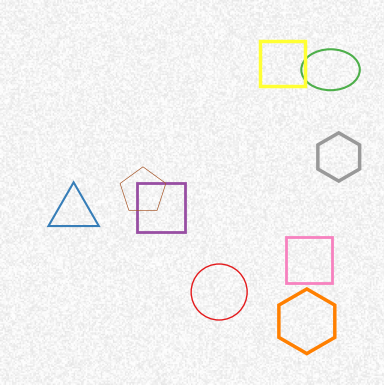[{"shape": "circle", "thickness": 1, "radius": 0.36, "center": [0.569, 0.242]}, {"shape": "triangle", "thickness": 1.5, "radius": 0.38, "center": [0.191, 0.451]}, {"shape": "oval", "thickness": 1.5, "radius": 0.38, "center": [0.859, 0.819]}, {"shape": "square", "thickness": 2, "radius": 0.31, "center": [0.418, 0.462]}, {"shape": "hexagon", "thickness": 2.5, "radius": 0.42, "center": [0.797, 0.166]}, {"shape": "square", "thickness": 2.5, "radius": 0.29, "center": [0.733, 0.836]}, {"shape": "pentagon", "thickness": 0.5, "radius": 0.31, "center": [0.371, 0.504]}, {"shape": "square", "thickness": 2, "radius": 0.3, "center": [0.804, 0.325]}, {"shape": "hexagon", "thickness": 2.5, "radius": 0.31, "center": [0.88, 0.592]}]